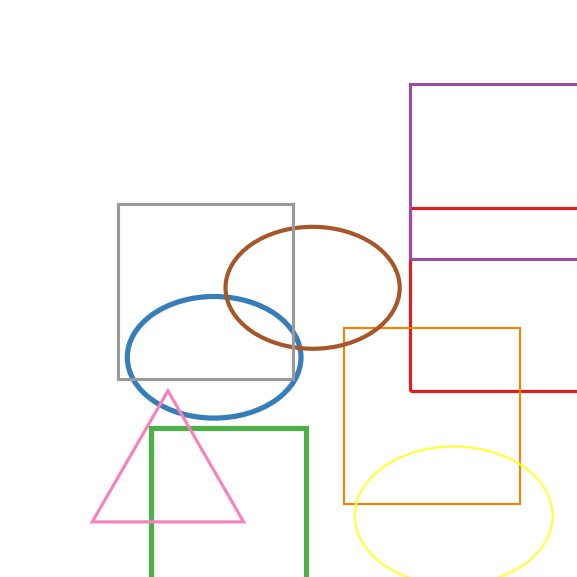[{"shape": "square", "thickness": 1.5, "radius": 0.79, "center": [0.869, 0.48]}, {"shape": "oval", "thickness": 2.5, "radius": 0.75, "center": [0.371, 0.38]}, {"shape": "square", "thickness": 2.5, "radius": 0.67, "center": [0.396, 0.124]}, {"shape": "square", "thickness": 1.5, "radius": 0.76, "center": [0.862, 0.702]}, {"shape": "square", "thickness": 1, "radius": 0.76, "center": [0.748, 0.279]}, {"shape": "oval", "thickness": 1, "radius": 0.86, "center": [0.786, 0.106]}, {"shape": "oval", "thickness": 2, "radius": 0.75, "center": [0.541, 0.501]}, {"shape": "triangle", "thickness": 1.5, "radius": 0.76, "center": [0.291, 0.171]}, {"shape": "square", "thickness": 1.5, "radius": 0.76, "center": [0.357, 0.494]}]